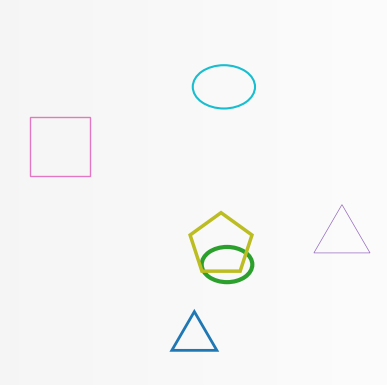[{"shape": "triangle", "thickness": 2, "radius": 0.34, "center": [0.502, 0.124]}, {"shape": "oval", "thickness": 3, "radius": 0.33, "center": [0.586, 0.313]}, {"shape": "triangle", "thickness": 0.5, "radius": 0.42, "center": [0.882, 0.385]}, {"shape": "square", "thickness": 1, "radius": 0.39, "center": [0.155, 0.62]}, {"shape": "pentagon", "thickness": 2.5, "radius": 0.42, "center": [0.57, 0.364]}, {"shape": "oval", "thickness": 1.5, "radius": 0.4, "center": [0.578, 0.774]}]